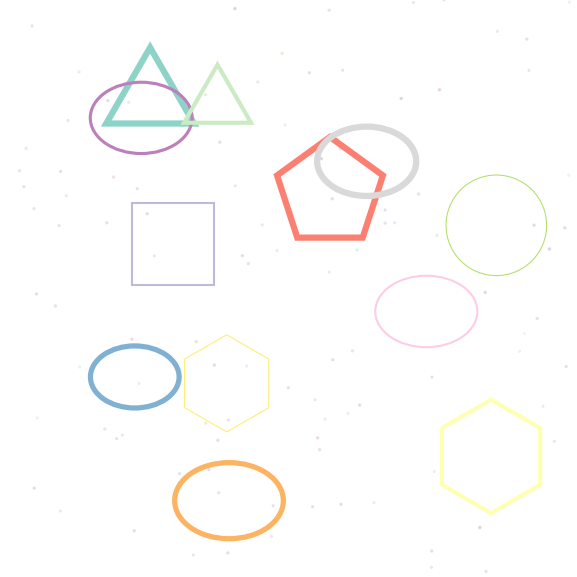[{"shape": "triangle", "thickness": 3, "radius": 0.44, "center": [0.26, 0.829]}, {"shape": "hexagon", "thickness": 2, "radius": 0.49, "center": [0.85, 0.209]}, {"shape": "square", "thickness": 1, "radius": 0.36, "center": [0.299, 0.576]}, {"shape": "pentagon", "thickness": 3, "radius": 0.48, "center": [0.571, 0.666]}, {"shape": "oval", "thickness": 2.5, "radius": 0.38, "center": [0.233, 0.346]}, {"shape": "oval", "thickness": 2.5, "radius": 0.47, "center": [0.397, 0.132]}, {"shape": "circle", "thickness": 0.5, "radius": 0.44, "center": [0.859, 0.609]}, {"shape": "oval", "thickness": 1, "radius": 0.44, "center": [0.738, 0.46]}, {"shape": "oval", "thickness": 3, "radius": 0.43, "center": [0.635, 0.72]}, {"shape": "oval", "thickness": 1.5, "radius": 0.44, "center": [0.244, 0.795]}, {"shape": "triangle", "thickness": 2, "radius": 0.34, "center": [0.377, 0.82]}, {"shape": "hexagon", "thickness": 0.5, "radius": 0.42, "center": [0.393, 0.335]}]